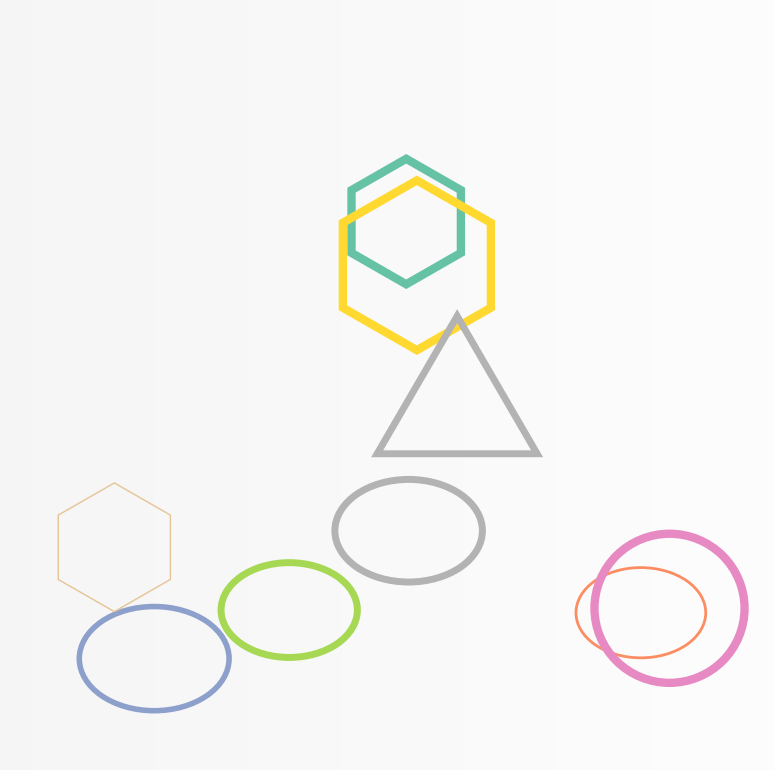[{"shape": "hexagon", "thickness": 3, "radius": 0.41, "center": [0.524, 0.712]}, {"shape": "oval", "thickness": 1, "radius": 0.42, "center": [0.827, 0.204]}, {"shape": "oval", "thickness": 2, "radius": 0.48, "center": [0.199, 0.145]}, {"shape": "circle", "thickness": 3, "radius": 0.48, "center": [0.864, 0.21]}, {"shape": "oval", "thickness": 2.5, "radius": 0.44, "center": [0.373, 0.208]}, {"shape": "hexagon", "thickness": 3, "radius": 0.55, "center": [0.538, 0.655]}, {"shape": "hexagon", "thickness": 0.5, "radius": 0.42, "center": [0.148, 0.289]}, {"shape": "oval", "thickness": 2.5, "radius": 0.48, "center": [0.527, 0.311]}, {"shape": "triangle", "thickness": 2.5, "radius": 0.6, "center": [0.59, 0.47]}]